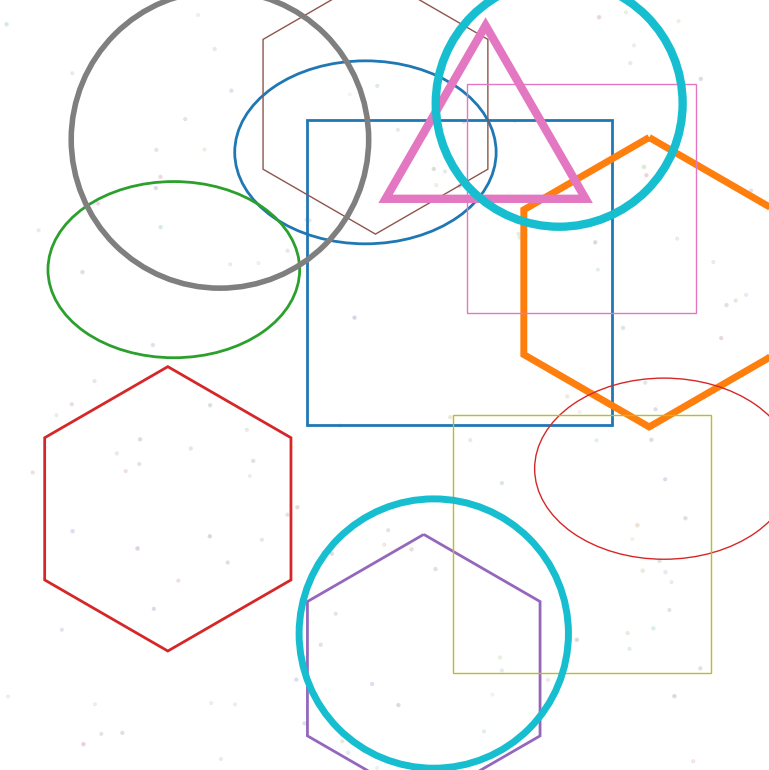[{"shape": "oval", "thickness": 1, "radius": 0.85, "center": [0.475, 0.802]}, {"shape": "square", "thickness": 1, "radius": 0.99, "center": [0.597, 0.646]}, {"shape": "hexagon", "thickness": 2.5, "radius": 0.94, "center": [0.843, 0.634]}, {"shape": "oval", "thickness": 1, "radius": 0.82, "center": [0.226, 0.65]}, {"shape": "hexagon", "thickness": 1, "radius": 0.92, "center": [0.218, 0.339]}, {"shape": "oval", "thickness": 0.5, "radius": 0.84, "center": [0.862, 0.391]}, {"shape": "hexagon", "thickness": 1, "radius": 0.87, "center": [0.55, 0.132]}, {"shape": "hexagon", "thickness": 0.5, "radius": 0.84, "center": [0.488, 0.865]}, {"shape": "triangle", "thickness": 3, "radius": 0.75, "center": [0.631, 0.817]}, {"shape": "square", "thickness": 0.5, "radius": 0.74, "center": [0.755, 0.743]}, {"shape": "circle", "thickness": 2, "radius": 0.97, "center": [0.286, 0.819]}, {"shape": "square", "thickness": 0.5, "radius": 0.84, "center": [0.756, 0.294]}, {"shape": "circle", "thickness": 3, "radius": 0.8, "center": [0.726, 0.866]}, {"shape": "circle", "thickness": 2.5, "radius": 0.87, "center": [0.563, 0.177]}]